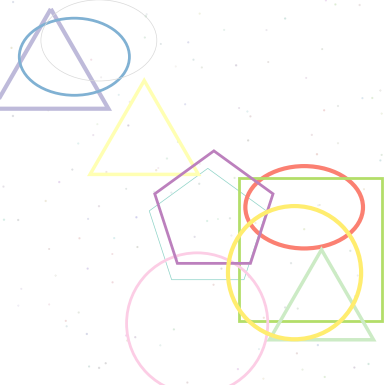[{"shape": "pentagon", "thickness": 0.5, "radius": 0.8, "center": [0.54, 0.403]}, {"shape": "triangle", "thickness": 2.5, "radius": 0.81, "center": [0.375, 0.628]}, {"shape": "triangle", "thickness": 3, "radius": 0.86, "center": [0.132, 0.804]}, {"shape": "oval", "thickness": 3, "radius": 0.76, "center": [0.79, 0.462]}, {"shape": "oval", "thickness": 2, "radius": 0.72, "center": [0.193, 0.853]}, {"shape": "square", "thickness": 2, "radius": 0.93, "center": [0.806, 0.352]}, {"shape": "circle", "thickness": 2, "radius": 0.92, "center": [0.512, 0.16]}, {"shape": "oval", "thickness": 0.5, "radius": 0.75, "center": [0.257, 0.895]}, {"shape": "pentagon", "thickness": 2, "radius": 0.81, "center": [0.556, 0.447]}, {"shape": "triangle", "thickness": 2.5, "radius": 0.78, "center": [0.835, 0.195]}, {"shape": "circle", "thickness": 3, "radius": 0.86, "center": [0.765, 0.292]}]